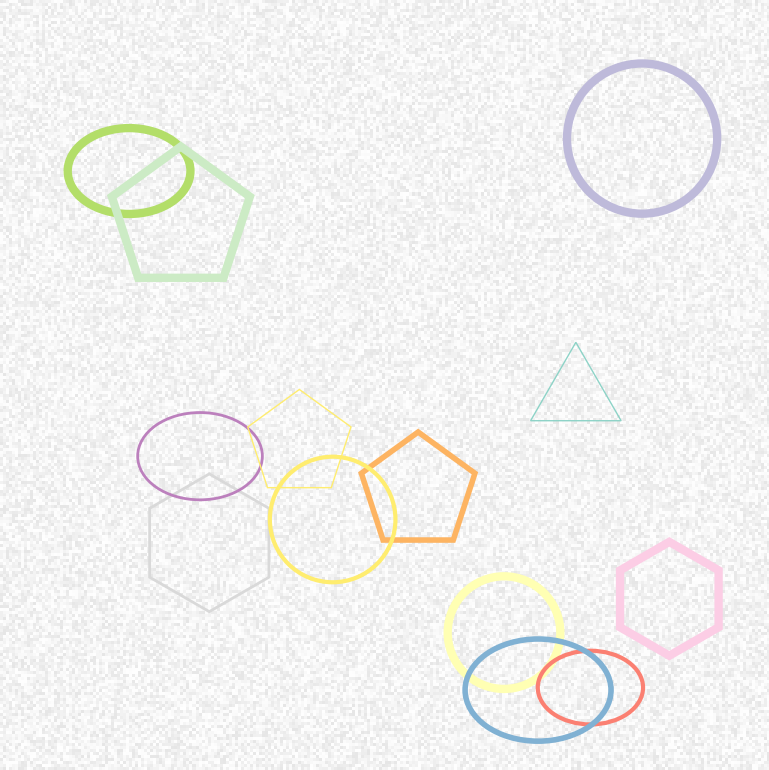[{"shape": "triangle", "thickness": 0.5, "radius": 0.34, "center": [0.748, 0.488]}, {"shape": "circle", "thickness": 3, "radius": 0.37, "center": [0.655, 0.178]}, {"shape": "circle", "thickness": 3, "radius": 0.49, "center": [0.834, 0.82]}, {"shape": "oval", "thickness": 1.5, "radius": 0.34, "center": [0.767, 0.107]}, {"shape": "oval", "thickness": 2, "radius": 0.47, "center": [0.699, 0.104]}, {"shape": "pentagon", "thickness": 2, "radius": 0.39, "center": [0.543, 0.361]}, {"shape": "oval", "thickness": 3, "radius": 0.4, "center": [0.168, 0.778]}, {"shape": "hexagon", "thickness": 3, "radius": 0.37, "center": [0.869, 0.222]}, {"shape": "hexagon", "thickness": 1, "radius": 0.45, "center": [0.272, 0.295]}, {"shape": "oval", "thickness": 1, "radius": 0.4, "center": [0.26, 0.408]}, {"shape": "pentagon", "thickness": 3, "radius": 0.47, "center": [0.235, 0.715]}, {"shape": "pentagon", "thickness": 0.5, "radius": 0.35, "center": [0.389, 0.424]}, {"shape": "circle", "thickness": 1.5, "radius": 0.41, "center": [0.432, 0.325]}]